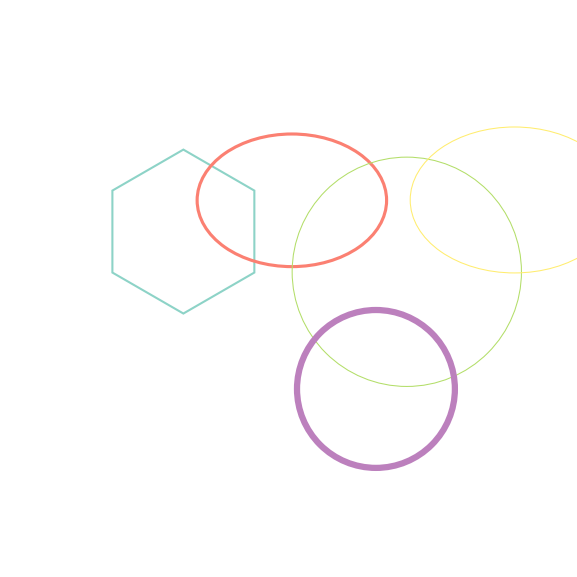[{"shape": "hexagon", "thickness": 1, "radius": 0.71, "center": [0.318, 0.598]}, {"shape": "oval", "thickness": 1.5, "radius": 0.82, "center": [0.505, 0.652]}, {"shape": "circle", "thickness": 0.5, "radius": 0.99, "center": [0.704, 0.528]}, {"shape": "circle", "thickness": 3, "radius": 0.68, "center": [0.651, 0.326]}, {"shape": "oval", "thickness": 0.5, "radius": 0.9, "center": [0.891, 0.653]}]